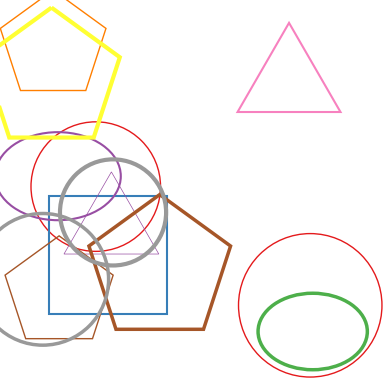[{"shape": "circle", "thickness": 1, "radius": 0.84, "center": [0.249, 0.515]}, {"shape": "circle", "thickness": 1, "radius": 0.93, "center": [0.806, 0.207]}, {"shape": "square", "thickness": 1.5, "radius": 0.76, "center": [0.281, 0.338]}, {"shape": "oval", "thickness": 2.5, "radius": 0.71, "center": [0.812, 0.139]}, {"shape": "oval", "thickness": 1.5, "radius": 0.82, "center": [0.15, 0.542]}, {"shape": "triangle", "thickness": 0.5, "radius": 0.71, "center": [0.289, 0.411]}, {"shape": "pentagon", "thickness": 1, "radius": 0.72, "center": [0.138, 0.882]}, {"shape": "pentagon", "thickness": 3, "radius": 0.93, "center": [0.134, 0.794]}, {"shape": "pentagon", "thickness": 2.5, "radius": 0.97, "center": [0.415, 0.301]}, {"shape": "pentagon", "thickness": 1, "radius": 0.74, "center": [0.154, 0.24]}, {"shape": "triangle", "thickness": 1.5, "radius": 0.77, "center": [0.751, 0.786]}, {"shape": "circle", "thickness": 3, "radius": 0.69, "center": [0.294, 0.448]}, {"shape": "circle", "thickness": 2.5, "radius": 0.85, "center": [0.111, 0.274]}]